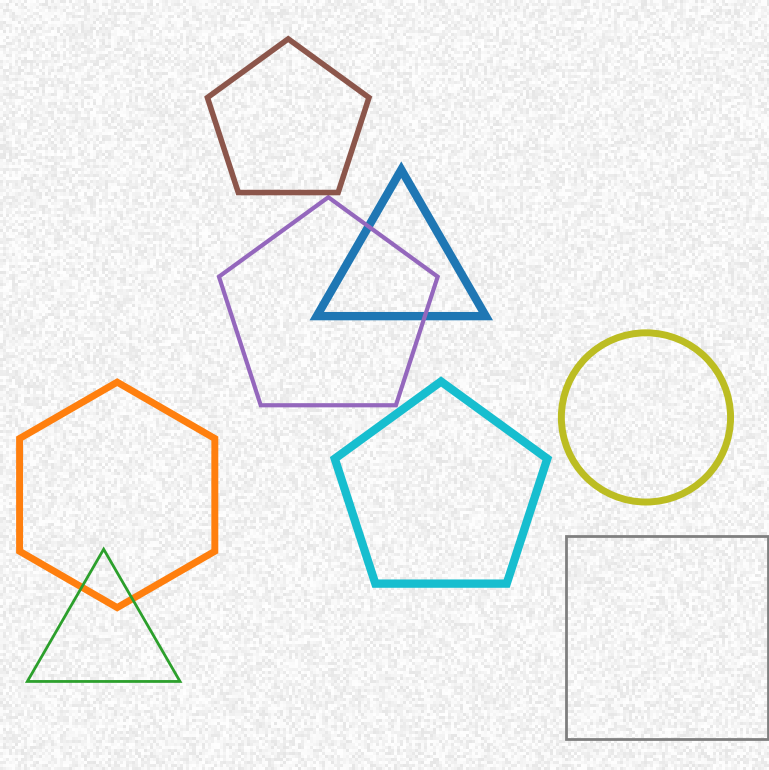[{"shape": "triangle", "thickness": 3, "radius": 0.63, "center": [0.521, 0.653]}, {"shape": "hexagon", "thickness": 2.5, "radius": 0.73, "center": [0.152, 0.357]}, {"shape": "triangle", "thickness": 1, "radius": 0.57, "center": [0.135, 0.172]}, {"shape": "pentagon", "thickness": 1.5, "radius": 0.75, "center": [0.426, 0.595]}, {"shape": "pentagon", "thickness": 2, "radius": 0.55, "center": [0.374, 0.839]}, {"shape": "square", "thickness": 1, "radius": 0.66, "center": [0.866, 0.172]}, {"shape": "circle", "thickness": 2.5, "radius": 0.55, "center": [0.839, 0.458]}, {"shape": "pentagon", "thickness": 3, "radius": 0.73, "center": [0.573, 0.359]}]